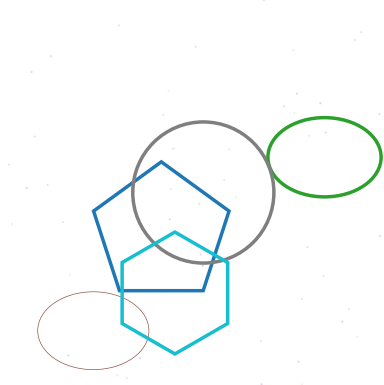[{"shape": "pentagon", "thickness": 2.5, "radius": 0.92, "center": [0.419, 0.395]}, {"shape": "oval", "thickness": 2.5, "radius": 0.74, "center": [0.843, 0.592]}, {"shape": "oval", "thickness": 0.5, "radius": 0.72, "center": [0.242, 0.141]}, {"shape": "circle", "thickness": 2.5, "radius": 0.92, "center": [0.528, 0.5]}, {"shape": "hexagon", "thickness": 2.5, "radius": 0.79, "center": [0.454, 0.239]}]